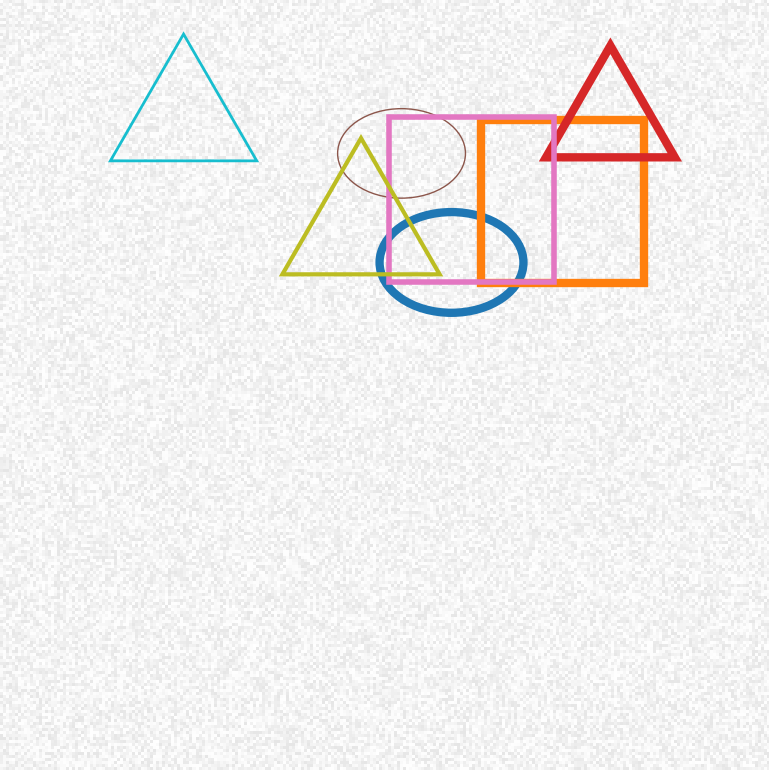[{"shape": "oval", "thickness": 3, "radius": 0.47, "center": [0.586, 0.659]}, {"shape": "square", "thickness": 3, "radius": 0.53, "center": [0.731, 0.738]}, {"shape": "triangle", "thickness": 3, "radius": 0.48, "center": [0.793, 0.844]}, {"shape": "oval", "thickness": 0.5, "radius": 0.42, "center": [0.521, 0.801]}, {"shape": "square", "thickness": 2, "radius": 0.53, "center": [0.612, 0.741]}, {"shape": "triangle", "thickness": 1.5, "radius": 0.59, "center": [0.469, 0.703]}, {"shape": "triangle", "thickness": 1, "radius": 0.55, "center": [0.238, 0.846]}]